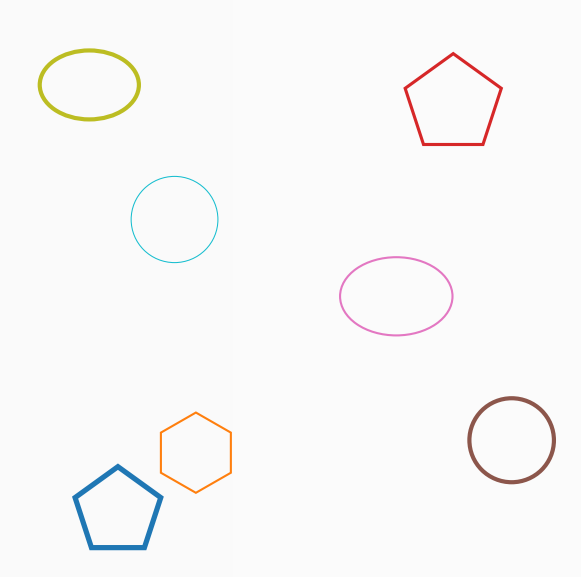[{"shape": "pentagon", "thickness": 2.5, "radius": 0.39, "center": [0.203, 0.114]}, {"shape": "hexagon", "thickness": 1, "radius": 0.35, "center": [0.337, 0.215]}, {"shape": "pentagon", "thickness": 1.5, "radius": 0.43, "center": [0.78, 0.819]}, {"shape": "circle", "thickness": 2, "radius": 0.36, "center": [0.88, 0.237]}, {"shape": "oval", "thickness": 1, "radius": 0.48, "center": [0.682, 0.486]}, {"shape": "oval", "thickness": 2, "radius": 0.43, "center": [0.154, 0.852]}, {"shape": "circle", "thickness": 0.5, "radius": 0.37, "center": [0.3, 0.619]}]